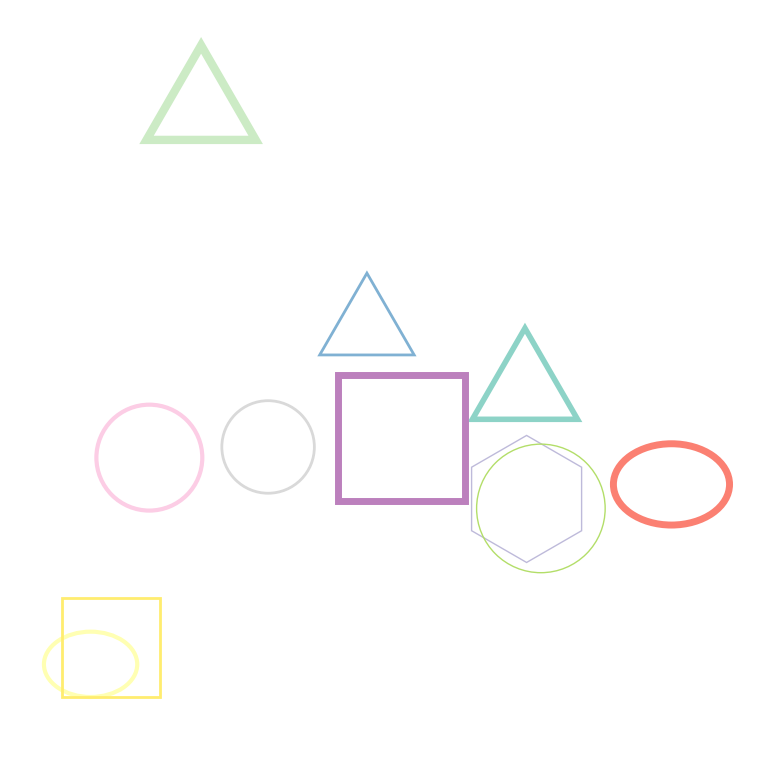[{"shape": "triangle", "thickness": 2, "radius": 0.39, "center": [0.682, 0.495]}, {"shape": "oval", "thickness": 1.5, "radius": 0.3, "center": [0.118, 0.137]}, {"shape": "hexagon", "thickness": 0.5, "radius": 0.41, "center": [0.684, 0.352]}, {"shape": "oval", "thickness": 2.5, "radius": 0.38, "center": [0.872, 0.371]}, {"shape": "triangle", "thickness": 1, "radius": 0.35, "center": [0.477, 0.574]}, {"shape": "circle", "thickness": 0.5, "radius": 0.42, "center": [0.702, 0.34]}, {"shape": "circle", "thickness": 1.5, "radius": 0.34, "center": [0.194, 0.406]}, {"shape": "circle", "thickness": 1, "radius": 0.3, "center": [0.348, 0.42]}, {"shape": "square", "thickness": 2.5, "radius": 0.41, "center": [0.521, 0.431]}, {"shape": "triangle", "thickness": 3, "radius": 0.41, "center": [0.261, 0.859]}, {"shape": "square", "thickness": 1, "radius": 0.32, "center": [0.145, 0.159]}]